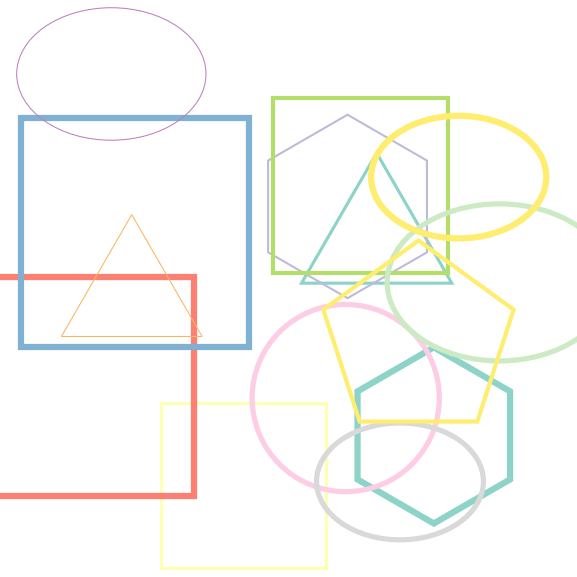[{"shape": "hexagon", "thickness": 3, "radius": 0.76, "center": [0.751, 0.245]}, {"shape": "triangle", "thickness": 1.5, "radius": 0.75, "center": [0.652, 0.584]}, {"shape": "square", "thickness": 1.5, "radius": 0.71, "center": [0.421, 0.159]}, {"shape": "hexagon", "thickness": 1, "radius": 0.79, "center": [0.602, 0.642]}, {"shape": "square", "thickness": 3, "radius": 0.95, "center": [0.147, 0.33]}, {"shape": "square", "thickness": 3, "radius": 0.99, "center": [0.233, 0.596]}, {"shape": "triangle", "thickness": 0.5, "radius": 0.7, "center": [0.228, 0.487]}, {"shape": "square", "thickness": 2, "radius": 0.76, "center": [0.624, 0.677]}, {"shape": "circle", "thickness": 2.5, "radius": 0.81, "center": [0.599, 0.31]}, {"shape": "oval", "thickness": 2.5, "radius": 0.72, "center": [0.693, 0.166]}, {"shape": "oval", "thickness": 0.5, "radius": 0.82, "center": [0.193, 0.871]}, {"shape": "oval", "thickness": 2.5, "radius": 0.97, "center": [0.865, 0.51]}, {"shape": "pentagon", "thickness": 2, "radius": 0.87, "center": [0.725, 0.409]}, {"shape": "oval", "thickness": 3, "radius": 0.76, "center": [0.794, 0.693]}]